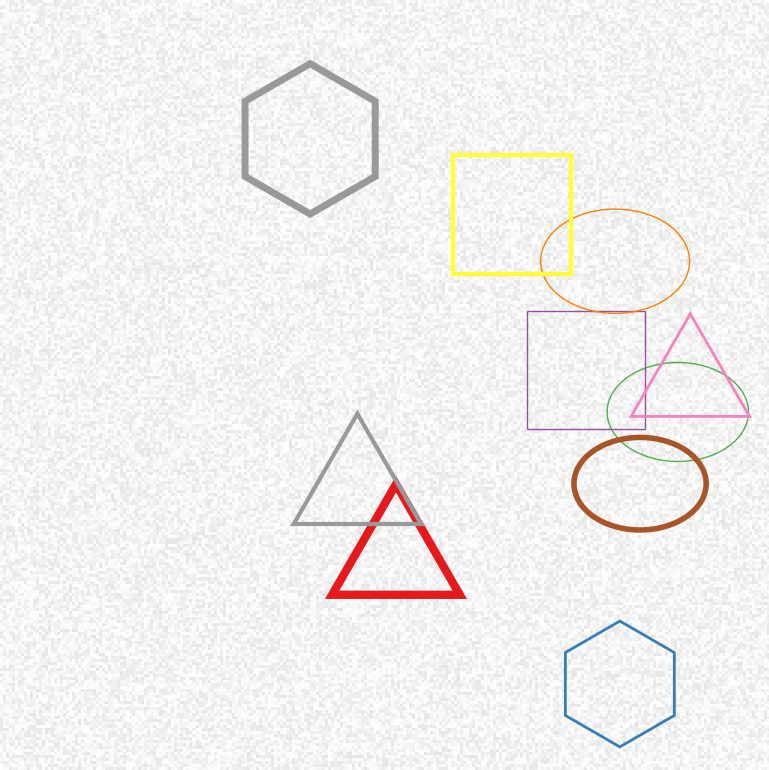[{"shape": "triangle", "thickness": 3, "radius": 0.48, "center": [0.514, 0.275]}, {"shape": "hexagon", "thickness": 1, "radius": 0.41, "center": [0.805, 0.112]}, {"shape": "oval", "thickness": 0.5, "radius": 0.46, "center": [0.88, 0.465]}, {"shape": "square", "thickness": 0.5, "radius": 0.38, "center": [0.761, 0.52]}, {"shape": "oval", "thickness": 0.5, "radius": 0.48, "center": [0.799, 0.661]}, {"shape": "square", "thickness": 1.5, "radius": 0.38, "center": [0.665, 0.721]}, {"shape": "oval", "thickness": 2, "radius": 0.43, "center": [0.831, 0.372]}, {"shape": "triangle", "thickness": 1, "radius": 0.44, "center": [0.896, 0.504]}, {"shape": "triangle", "thickness": 1.5, "radius": 0.48, "center": [0.464, 0.367]}, {"shape": "hexagon", "thickness": 2.5, "radius": 0.49, "center": [0.403, 0.82]}]